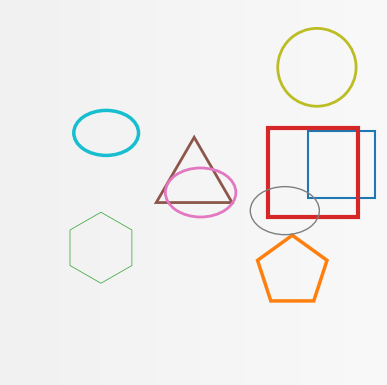[{"shape": "square", "thickness": 1.5, "radius": 0.43, "center": [0.881, 0.572]}, {"shape": "pentagon", "thickness": 2.5, "radius": 0.47, "center": [0.754, 0.295]}, {"shape": "hexagon", "thickness": 0.5, "radius": 0.46, "center": [0.261, 0.357]}, {"shape": "square", "thickness": 3, "radius": 0.58, "center": [0.808, 0.552]}, {"shape": "triangle", "thickness": 2, "radius": 0.56, "center": [0.501, 0.53]}, {"shape": "oval", "thickness": 2, "radius": 0.45, "center": [0.518, 0.5]}, {"shape": "oval", "thickness": 1, "radius": 0.45, "center": [0.735, 0.453]}, {"shape": "circle", "thickness": 2, "radius": 0.51, "center": [0.818, 0.825]}, {"shape": "oval", "thickness": 2.5, "radius": 0.42, "center": [0.274, 0.655]}]